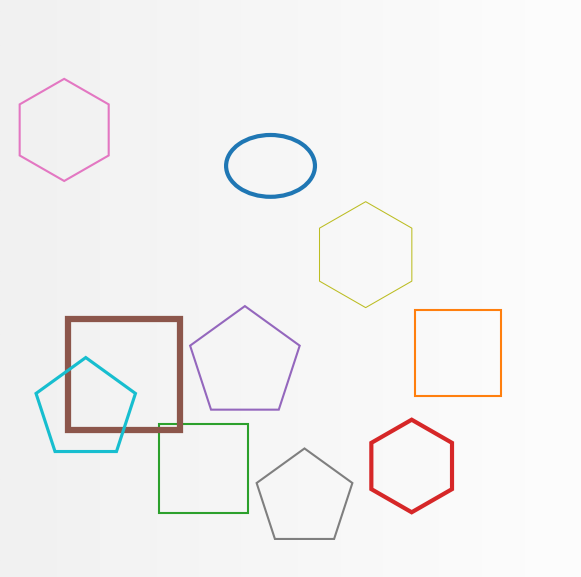[{"shape": "oval", "thickness": 2, "radius": 0.38, "center": [0.465, 0.712]}, {"shape": "square", "thickness": 1, "radius": 0.37, "center": [0.789, 0.388]}, {"shape": "square", "thickness": 1, "radius": 0.38, "center": [0.35, 0.188]}, {"shape": "hexagon", "thickness": 2, "radius": 0.4, "center": [0.708, 0.192]}, {"shape": "pentagon", "thickness": 1, "radius": 0.5, "center": [0.421, 0.37]}, {"shape": "square", "thickness": 3, "radius": 0.48, "center": [0.214, 0.351]}, {"shape": "hexagon", "thickness": 1, "radius": 0.44, "center": [0.11, 0.774]}, {"shape": "pentagon", "thickness": 1, "radius": 0.43, "center": [0.524, 0.136]}, {"shape": "hexagon", "thickness": 0.5, "radius": 0.46, "center": [0.629, 0.558]}, {"shape": "pentagon", "thickness": 1.5, "radius": 0.45, "center": [0.148, 0.29]}]